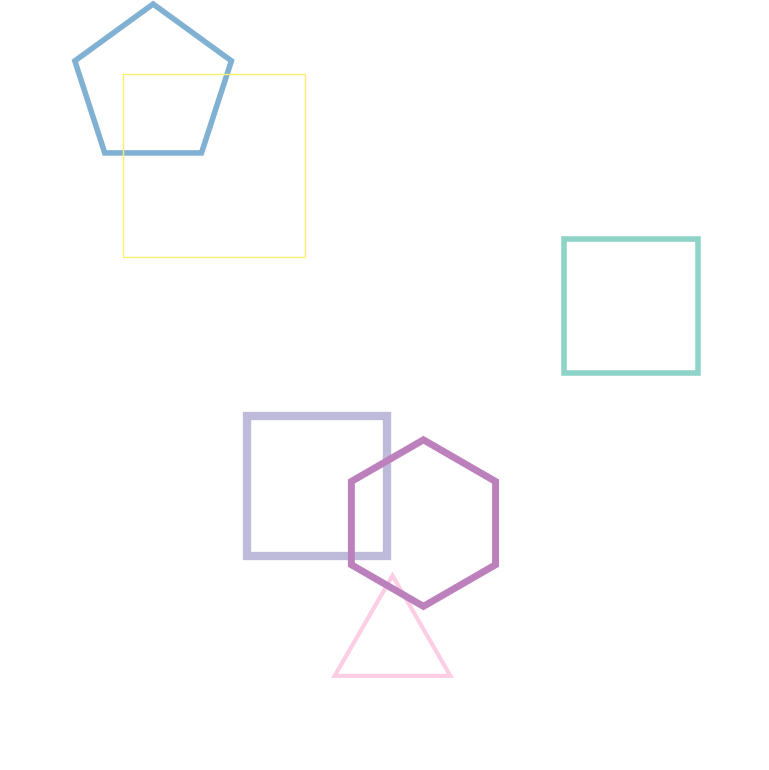[{"shape": "square", "thickness": 2, "radius": 0.43, "center": [0.819, 0.603]}, {"shape": "square", "thickness": 3, "radius": 0.45, "center": [0.412, 0.369]}, {"shape": "pentagon", "thickness": 2, "radius": 0.53, "center": [0.199, 0.888]}, {"shape": "triangle", "thickness": 1.5, "radius": 0.43, "center": [0.51, 0.166]}, {"shape": "hexagon", "thickness": 2.5, "radius": 0.54, "center": [0.55, 0.321]}, {"shape": "square", "thickness": 0.5, "radius": 0.59, "center": [0.278, 0.786]}]